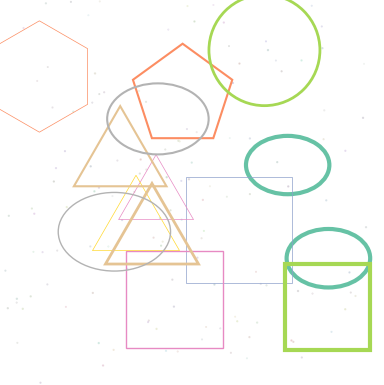[{"shape": "oval", "thickness": 3, "radius": 0.54, "center": [0.853, 0.329]}, {"shape": "oval", "thickness": 3, "radius": 0.54, "center": [0.747, 0.571]}, {"shape": "hexagon", "thickness": 0.5, "radius": 0.72, "center": [0.102, 0.801]}, {"shape": "pentagon", "thickness": 1.5, "radius": 0.68, "center": [0.474, 0.751]}, {"shape": "square", "thickness": 0.5, "radius": 0.69, "center": [0.621, 0.402]}, {"shape": "triangle", "thickness": 0.5, "radius": 0.56, "center": [0.405, 0.486]}, {"shape": "square", "thickness": 1, "radius": 0.63, "center": [0.453, 0.223]}, {"shape": "circle", "thickness": 2, "radius": 0.72, "center": [0.687, 0.87]}, {"shape": "square", "thickness": 3, "radius": 0.56, "center": [0.851, 0.203]}, {"shape": "triangle", "thickness": 0.5, "radius": 0.65, "center": [0.353, 0.414]}, {"shape": "triangle", "thickness": 1.5, "radius": 0.69, "center": [0.312, 0.586]}, {"shape": "triangle", "thickness": 2, "radius": 0.7, "center": [0.395, 0.384]}, {"shape": "oval", "thickness": 1.5, "radius": 0.66, "center": [0.41, 0.691]}, {"shape": "oval", "thickness": 1, "radius": 0.73, "center": [0.297, 0.398]}]